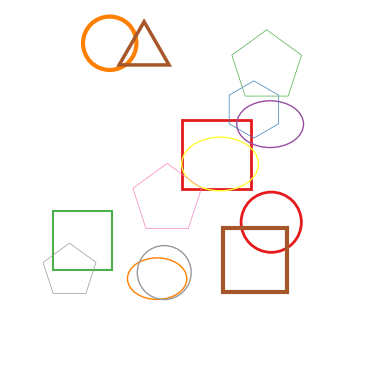[{"shape": "square", "thickness": 2, "radius": 0.45, "center": [0.563, 0.599]}, {"shape": "circle", "thickness": 2, "radius": 0.39, "center": [0.705, 0.423]}, {"shape": "hexagon", "thickness": 0.5, "radius": 0.37, "center": [0.66, 0.716]}, {"shape": "pentagon", "thickness": 0.5, "radius": 0.48, "center": [0.693, 0.827]}, {"shape": "square", "thickness": 1.5, "radius": 0.38, "center": [0.214, 0.375]}, {"shape": "oval", "thickness": 1, "radius": 0.43, "center": [0.702, 0.678]}, {"shape": "oval", "thickness": 1, "radius": 0.39, "center": [0.408, 0.276]}, {"shape": "circle", "thickness": 3, "radius": 0.35, "center": [0.285, 0.888]}, {"shape": "oval", "thickness": 1, "radius": 0.5, "center": [0.572, 0.574]}, {"shape": "square", "thickness": 3, "radius": 0.42, "center": [0.661, 0.324]}, {"shape": "triangle", "thickness": 2.5, "radius": 0.37, "center": [0.374, 0.869]}, {"shape": "pentagon", "thickness": 0.5, "radius": 0.47, "center": [0.434, 0.482]}, {"shape": "circle", "thickness": 1, "radius": 0.35, "center": [0.427, 0.292]}, {"shape": "pentagon", "thickness": 0.5, "radius": 0.36, "center": [0.181, 0.296]}]